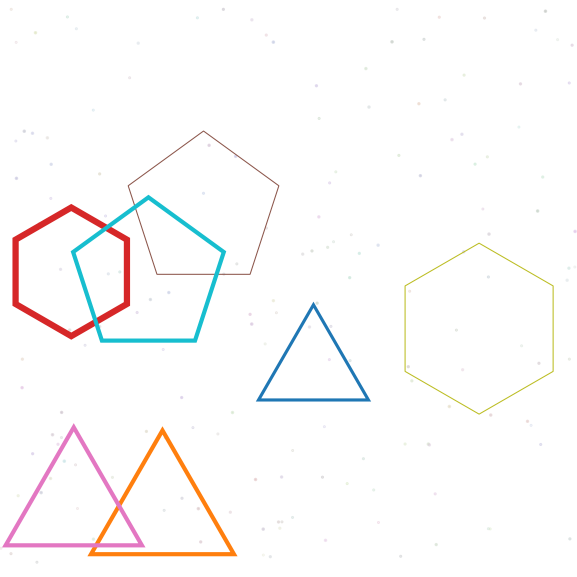[{"shape": "triangle", "thickness": 1.5, "radius": 0.55, "center": [0.543, 0.361]}, {"shape": "triangle", "thickness": 2, "radius": 0.71, "center": [0.281, 0.111]}, {"shape": "hexagon", "thickness": 3, "radius": 0.56, "center": [0.123, 0.528]}, {"shape": "pentagon", "thickness": 0.5, "radius": 0.69, "center": [0.352, 0.635]}, {"shape": "triangle", "thickness": 2, "radius": 0.68, "center": [0.128, 0.123]}, {"shape": "hexagon", "thickness": 0.5, "radius": 0.74, "center": [0.83, 0.43]}, {"shape": "pentagon", "thickness": 2, "radius": 0.69, "center": [0.257, 0.52]}]